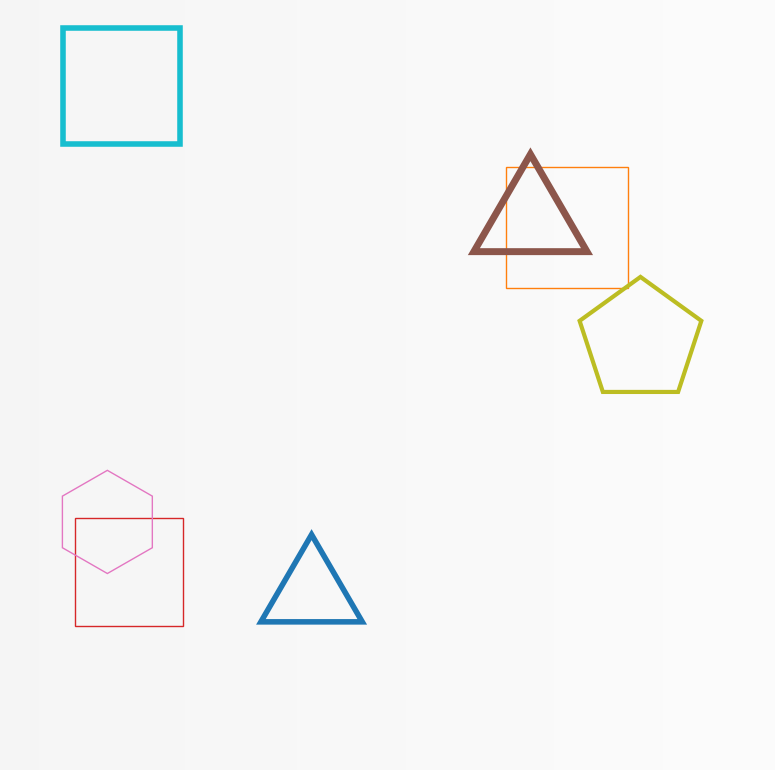[{"shape": "triangle", "thickness": 2, "radius": 0.38, "center": [0.402, 0.23]}, {"shape": "square", "thickness": 0.5, "radius": 0.39, "center": [0.732, 0.705]}, {"shape": "square", "thickness": 0.5, "radius": 0.35, "center": [0.167, 0.257]}, {"shape": "triangle", "thickness": 2.5, "radius": 0.42, "center": [0.684, 0.715]}, {"shape": "hexagon", "thickness": 0.5, "radius": 0.33, "center": [0.139, 0.322]}, {"shape": "pentagon", "thickness": 1.5, "radius": 0.41, "center": [0.826, 0.558]}, {"shape": "square", "thickness": 2, "radius": 0.38, "center": [0.157, 0.889]}]